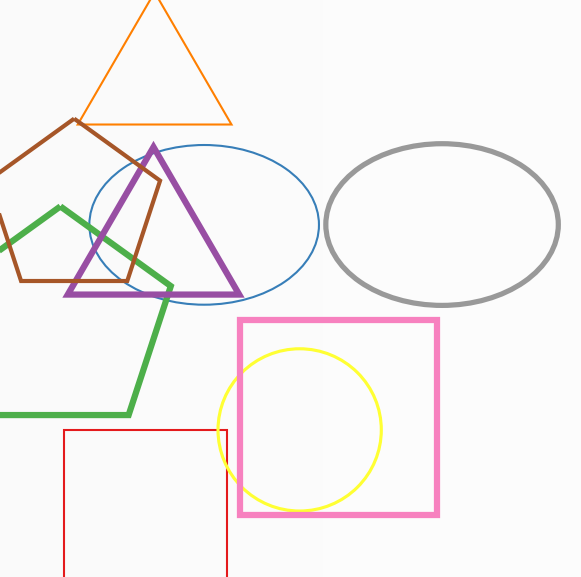[{"shape": "square", "thickness": 1, "radius": 0.7, "center": [0.25, 0.115]}, {"shape": "oval", "thickness": 1, "radius": 0.99, "center": [0.351, 0.61]}, {"shape": "pentagon", "thickness": 3, "radius": 1.0, "center": [0.104, 0.442]}, {"shape": "triangle", "thickness": 3, "radius": 0.85, "center": [0.264, 0.574]}, {"shape": "triangle", "thickness": 1, "radius": 0.76, "center": [0.266, 0.86]}, {"shape": "circle", "thickness": 1.5, "radius": 0.7, "center": [0.516, 0.255]}, {"shape": "pentagon", "thickness": 2, "radius": 0.78, "center": [0.128, 0.638]}, {"shape": "square", "thickness": 3, "radius": 0.85, "center": [0.582, 0.276]}, {"shape": "oval", "thickness": 2.5, "radius": 1.0, "center": [0.761, 0.61]}]